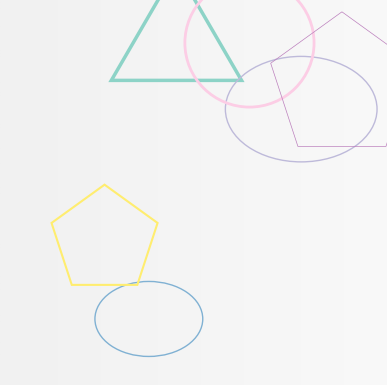[{"shape": "triangle", "thickness": 2.5, "radius": 0.97, "center": [0.455, 0.888]}, {"shape": "oval", "thickness": 1, "radius": 0.98, "center": [0.777, 0.717]}, {"shape": "oval", "thickness": 1, "radius": 0.7, "center": [0.384, 0.172]}, {"shape": "circle", "thickness": 2, "radius": 0.83, "center": [0.644, 0.889]}, {"shape": "pentagon", "thickness": 0.5, "radius": 0.97, "center": [0.882, 0.776]}, {"shape": "pentagon", "thickness": 1.5, "radius": 0.72, "center": [0.27, 0.376]}]